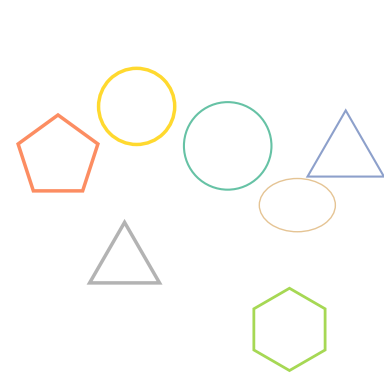[{"shape": "circle", "thickness": 1.5, "radius": 0.57, "center": [0.591, 0.621]}, {"shape": "pentagon", "thickness": 2.5, "radius": 0.54, "center": [0.151, 0.592]}, {"shape": "triangle", "thickness": 1.5, "radius": 0.57, "center": [0.898, 0.599]}, {"shape": "hexagon", "thickness": 2, "radius": 0.53, "center": [0.752, 0.144]}, {"shape": "circle", "thickness": 2.5, "radius": 0.49, "center": [0.355, 0.724]}, {"shape": "oval", "thickness": 1, "radius": 0.49, "center": [0.772, 0.467]}, {"shape": "triangle", "thickness": 2.5, "radius": 0.52, "center": [0.324, 0.318]}]